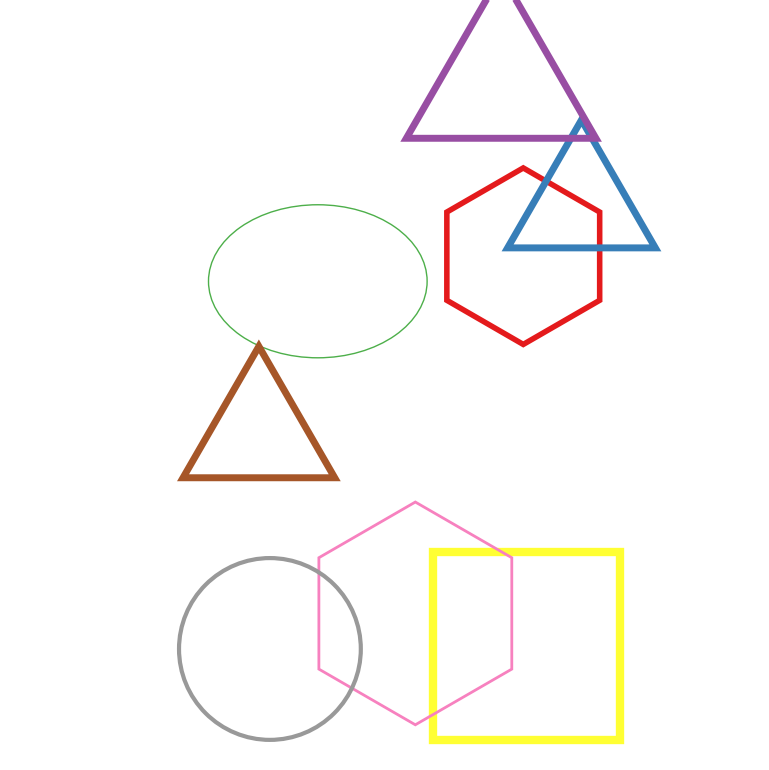[{"shape": "hexagon", "thickness": 2, "radius": 0.57, "center": [0.68, 0.667]}, {"shape": "triangle", "thickness": 2.5, "radius": 0.55, "center": [0.755, 0.733]}, {"shape": "oval", "thickness": 0.5, "radius": 0.71, "center": [0.413, 0.635]}, {"shape": "triangle", "thickness": 2.5, "radius": 0.71, "center": [0.651, 0.891]}, {"shape": "square", "thickness": 3, "radius": 0.61, "center": [0.684, 0.161]}, {"shape": "triangle", "thickness": 2.5, "radius": 0.57, "center": [0.336, 0.436]}, {"shape": "hexagon", "thickness": 1, "radius": 0.72, "center": [0.539, 0.203]}, {"shape": "circle", "thickness": 1.5, "radius": 0.59, "center": [0.351, 0.157]}]